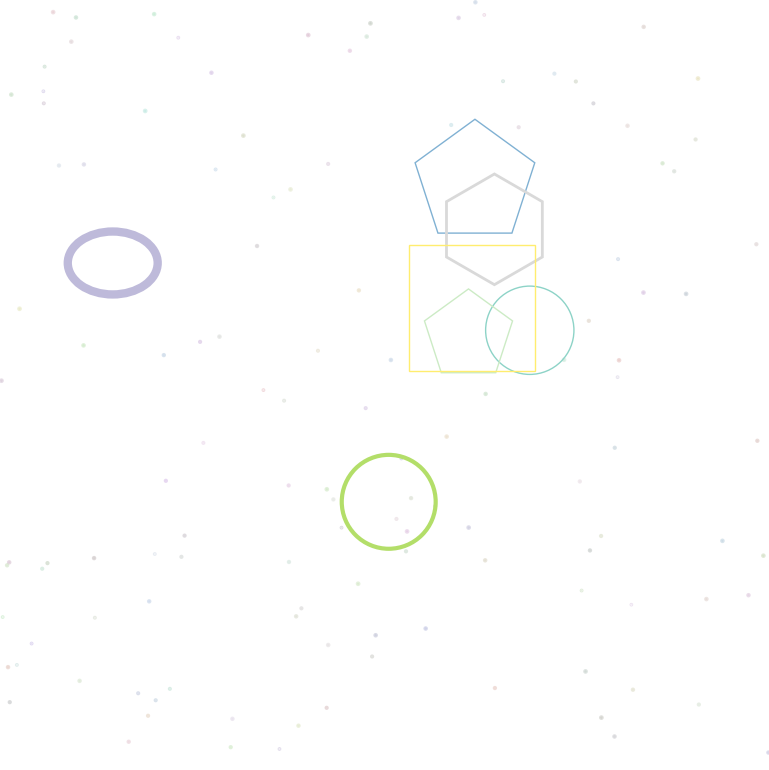[{"shape": "circle", "thickness": 0.5, "radius": 0.29, "center": [0.688, 0.571]}, {"shape": "oval", "thickness": 3, "radius": 0.29, "center": [0.146, 0.658]}, {"shape": "pentagon", "thickness": 0.5, "radius": 0.41, "center": [0.617, 0.763]}, {"shape": "circle", "thickness": 1.5, "radius": 0.3, "center": [0.505, 0.348]}, {"shape": "hexagon", "thickness": 1, "radius": 0.36, "center": [0.642, 0.702]}, {"shape": "pentagon", "thickness": 0.5, "radius": 0.3, "center": [0.608, 0.565]}, {"shape": "square", "thickness": 0.5, "radius": 0.41, "center": [0.613, 0.6]}]